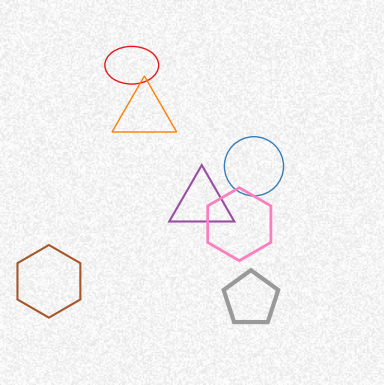[{"shape": "oval", "thickness": 1, "radius": 0.35, "center": [0.342, 0.831]}, {"shape": "circle", "thickness": 1, "radius": 0.38, "center": [0.66, 0.568]}, {"shape": "triangle", "thickness": 1.5, "radius": 0.49, "center": [0.524, 0.474]}, {"shape": "triangle", "thickness": 1, "radius": 0.48, "center": [0.375, 0.706]}, {"shape": "hexagon", "thickness": 1.5, "radius": 0.47, "center": [0.127, 0.269]}, {"shape": "hexagon", "thickness": 2, "radius": 0.47, "center": [0.622, 0.418]}, {"shape": "pentagon", "thickness": 3, "radius": 0.37, "center": [0.652, 0.224]}]